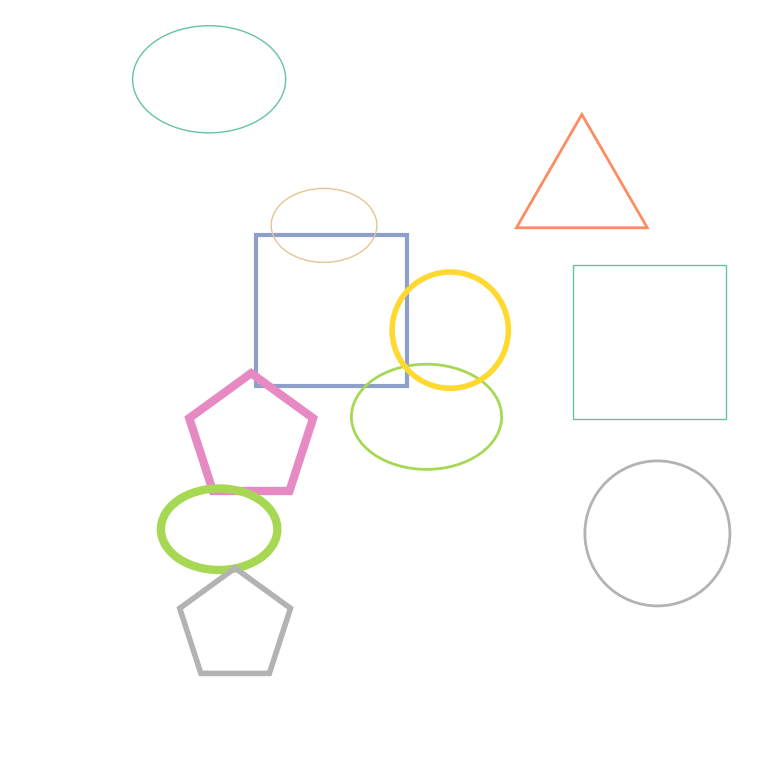[{"shape": "oval", "thickness": 0.5, "radius": 0.5, "center": [0.272, 0.897]}, {"shape": "square", "thickness": 0.5, "radius": 0.5, "center": [0.844, 0.556]}, {"shape": "triangle", "thickness": 1, "radius": 0.49, "center": [0.756, 0.753]}, {"shape": "square", "thickness": 1.5, "radius": 0.49, "center": [0.43, 0.596]}, {"shape": "pentagon", "thickness": 3, "radius": 0.42, "center": [0.326, 0.431]}, {"shape": "oval", "thickness": 3, "radius": 0.38, "center": [0.285, 0.313]}, {"shape": "oval", "thickness": 1, "radius": 0.49, "center": [0.554, 0.459]}, {"shape": "circle", "thickness": 2, "radius": 0.38, "center": [0.585, 0.571]}, {"shape": "oval", "thickness": 0.5, "radius": 0.34, "center": [0.421, 0.707]}, {"shape": "circle", "thickness": 1, "radius": 0.47, "center": [0.854, 0.307]}, {"shape": "pentagon", "thickness": 2, "radius": 0.38, "center": [0.305, 0.187]}]